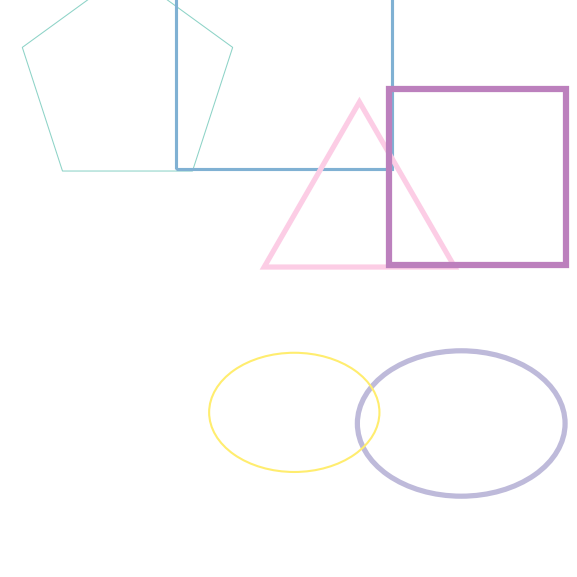[{"shape": "pentagon", "thickness": 0.5, "radius": 0.96, "center": [0.221, 0.858]}, {"shape": "oval", "thickness": 2.5, "radius": 0.9, "center": [0.799, 0.266]}, {"shape": "square", "thickness": 1.5, "radius": 0.93, "center": [0.492, 0.894]}, {"shape": "triangle", "thickness": 2.5, "radius": 0.95, "center": [0.622, 0.632]}, {"shape": "square", "thickness": 3, "radius": 0.76, "center": [0.827, 0.693]}, {"shape": "oval", "thickness": 1, "radius": 0.74, "center": [0.51, 0.285]}]